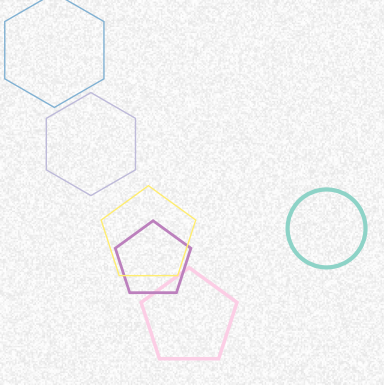[{"shape": "circle", "thickness": 3, "radius": 0.51, "center": [0.848, 0.407]}, {"shape": "hexagon", "thickness": 1, "radius": 0.67, "center": [0.236, 0.626]}, {"shape": "hexagon", "thickness": 1, "radius": 0.74, "center": [0.141, 0.87]}, {"shape": "pentagon", "thickness": 2.5, "radius": 0.65, "center": [0.491, 0.174]}, {"shape": "pentagon", "thickness": 2, "radius": 0.52, "center": [0.398, 0.323]}, {"shape": "pentagon", "thickness": 1, "radius": 0.65, "center": [0.386, 0.389]}]